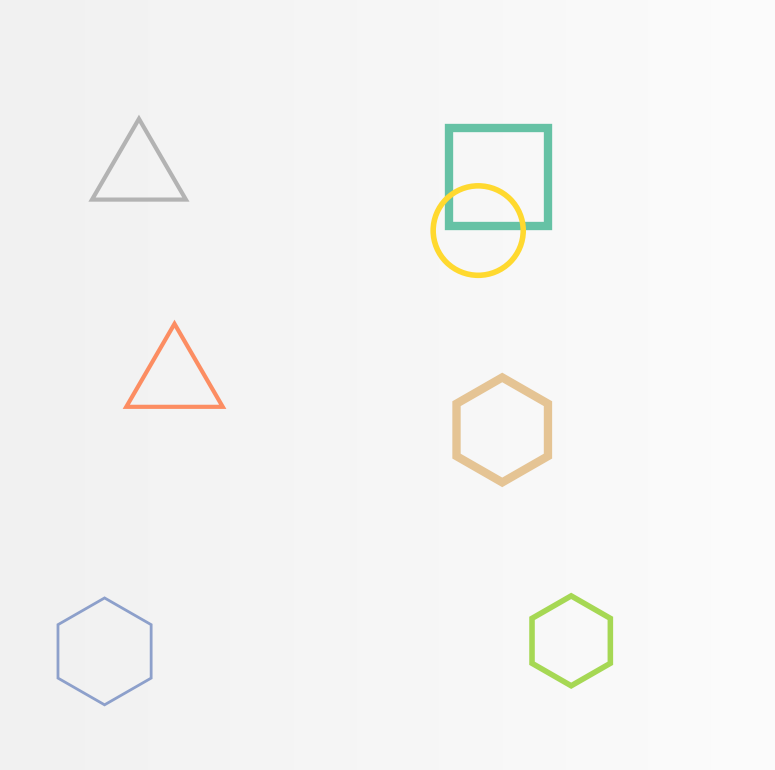[{"shape": "square", "thickness": 3, "radius": 0.32, "center": [0.644, 0.77]}, {"shape": "triangle", "thickness": 1.5, "radius": 0.36, "center": [0.225, 0.508]}, {"shape": "hexagon", "thickness": 1, "radius": 0.35, "center": [0.135, 0.154]}, {"shape": "hexagon", "thickness": 2, "radius": 0.29, "center": [0.737, 0.168]}, {"shape": "circle", "thickness": 2, "radius": 0.29, "center": [0.617, 0.701]}, {"shape": "hexagon", "thickness": 3, "radius": 0.34, "center": [0.648, 0.442]}, {"shape": "triangle", "thickness": 1.5, "radius": 0.35, "center": [0.179, 0.776]}]